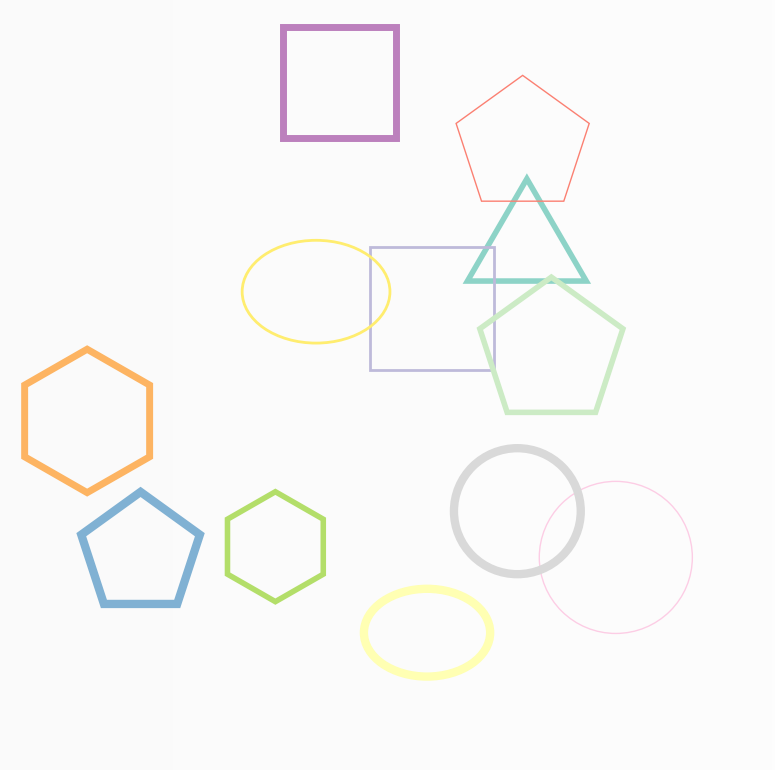[{"shape": "triangle", "thickness": 2, "radius": 0.44, "center": [0.68, 0.679]}, {"shape": "oval", "thickness": 3, "radius": 0.41, "center": [0.551, 0.178]}, {"shape": "square", "thickness": 1, "radius": 0.4, "center": [0.557, 0.599]}, {"shape": "pentagon", "thickness": 0.5, "radius": 0.45, "center": [0.674, 0.812]}, {"shape": "pentagon", "thickness": 3, "radius": 0.4, "center": [0.181, 0.281]}, {"shape": "hexagon", "thickness": 2.5, "radius": 0.47, "center": [0.112, 0.453]}, {"shape": "hexagon", "thickness": 2, "radius": 0.36, "center": [0.355, 0.29]}, {"shape": "circle", "thickness": 0.5, "radius": 0.49, "center": [0.795, 0.276]}, {"shape": "circle", "thickness": 3, "radius": 0.41, "center": [0.668, 0.336]}, {"shape": "square", "thickness": 2.5, "radius": 0.36, "center": [0.438, 0.893]}, {"shape": "pentagon", "thickness": 2, "radius": 0.49, "center": [0.711, 0.543]}, {"shape": "oval", "thickness": 1, "radius": 0.48, "center": [0.408, 0.621]}]